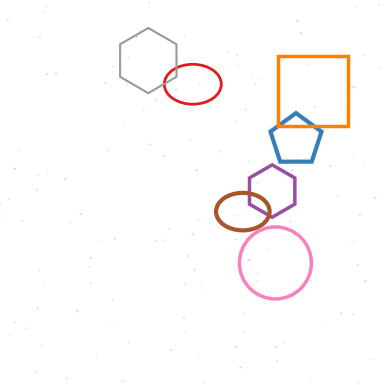[{"shape": "oval", "thickness": 2, "radius": 0.37, "center": [0.501, 0.781]}, {"shape": "pentagon", "thickness": 3, "radius": 0.35, "center": [0.769, 0.637]}, {"shape": "hexagon", "thickness": 2.5, "radius": 0.34, "center": [0.707, 0.504]}, {"shape": "square", "thickness": 2.5, "radius": 0.45, "center": [0.814, 0.762]}, {"shape": "oval", "thickness": 3, "radius": 0.35, "center": [0.631, 0.45]}, {"shape": "circle", "thickness": 2.5, "radius": 0.47, "center": [0.715, 0.317]}, {"shape": "hexagon", "thickness": 1.5, "radius": 0.42, "center": [0.385, 0.843]}]